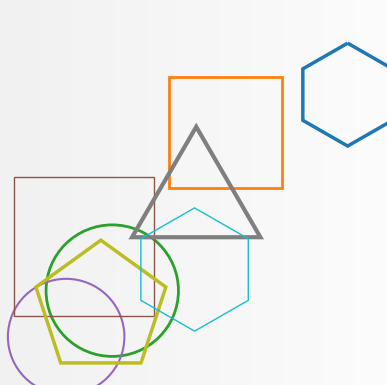[{"shape": "hexagon", "thickness": 2.5, "radius": 0.67, "center": [0.897, 0.754]}, {"shape": "square", "thickness": 2, "radius": 0.72, "center": [0.582, 0.656]}, {"shape": "circle", "thickness": 2, "radius": 0.85, "center": [0.29, 0.245]}, {"shape": "circle", "thickness": 1.5, "radius": 0.75, "center": [0.171, 0.125]}, {"shape": "square", "thickness": 1, "radius": 0.9, "center": [0.216, 0.36]}, {"shape": "triangle", "thickness": 3, "radius": 0.96, "center": [0.506, 0.479]}, {"shape": "pentagon", "thickness": 2.5, "radius": 0.88, "center": [0.26, 0.2]}, {"shape": "hexagon", "thickness": 1, "radius": 0.8, "center": [0.502, 0.3]}]